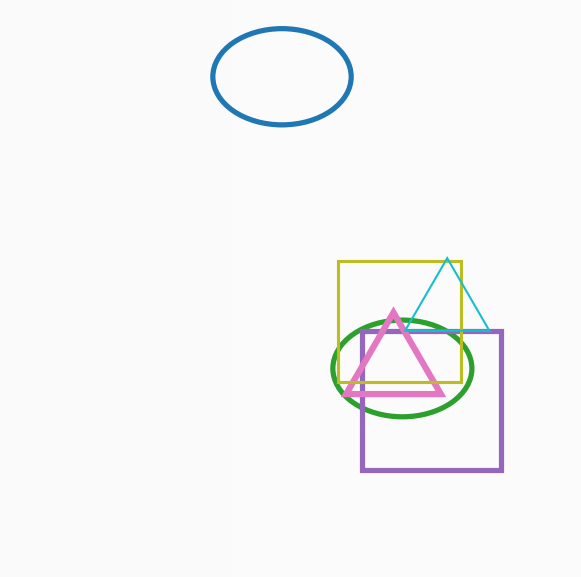[{"shape": "oval", "thickness": 2.5, "radius": 0.6, "center": [0.485, 0.866]}, {"shape": "oval", "thickness": 2.5, "radius": 0.6, "center": [0.692, 0.361]}, {"shape": "square", "thickness": 2.5, "radius": 0.6, "center": [0.742, 0.306]}, {"shape": "triangle", "thickness": 3, "radius": 0.47, "center": [0.677, 0.364]}, {"shape": "square", "thickness": 1.5, "radius": 0.53, "center": [0.687, 0.443]}, {"shape": "triangle", "thickness": 1, "radius": 0.42, "center": [0.769, 0.468]}]